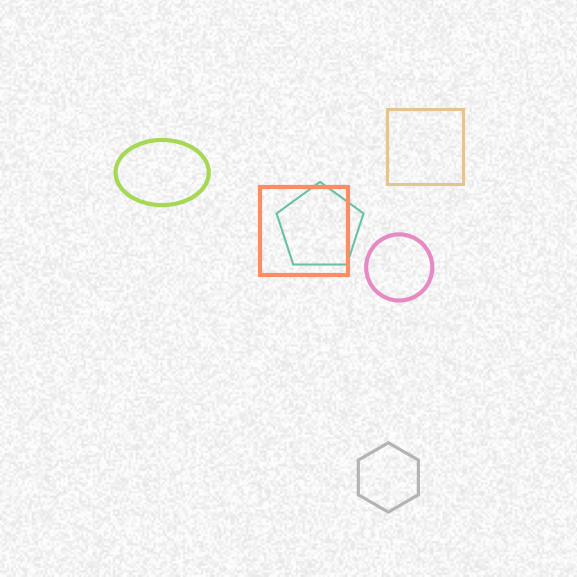[{"shape": "pentagon", "thickness": 1, "radius": 0.4, "center": [0.554, 0.605]}, {"shape": "square", "thickness": 2, "radius": 0.38, "center": [0.526, 0.6]}, {"shape": "circle", "thickness": 2, "radius": 0.29, "center": [0.691, 0.536]}, {"shape": "oval", "thickness": 2, "radius": 0.4, "center": [0.281, 0.7]}, {"shape": "square", "thickness": 1.5, "radius": 0.33, "center": [0.736, 0.746]}, {"shape": "hexagon", "thickness": 1.5, "radius": 0.3, "center": [0.672, 0.172]}]